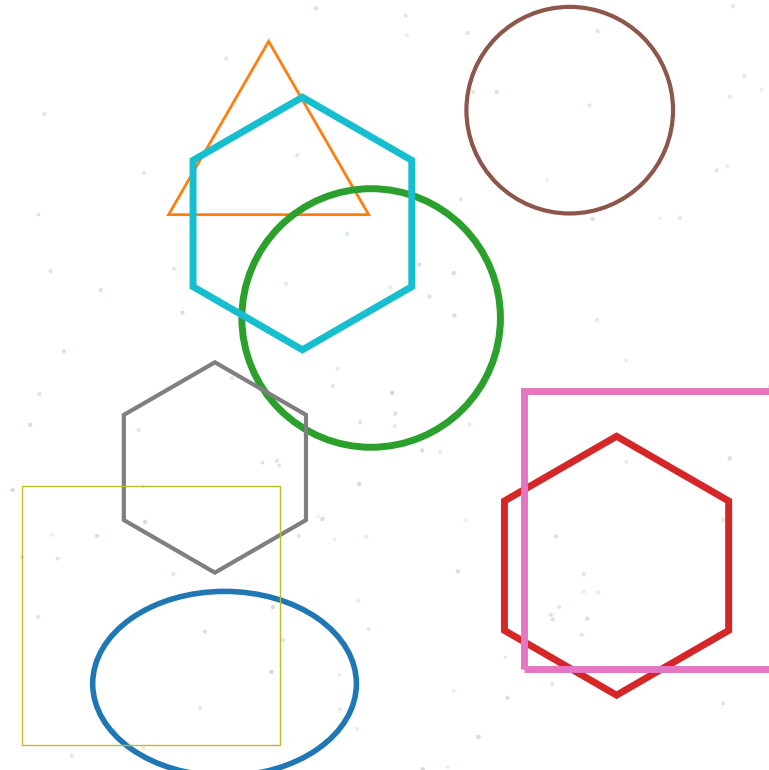[{"shape": "oval", "thickness": 2, "radius": 0.86, "center": [0.292, 0.112]}, {"shape": "triangle", "thickness": 1, "radius": 0.75, "center": [0.349, 0.796]}, {"shape": "circle", "thickness": 2.5, "radius": 0.84, "center": [0.482, 0.587]}, {"shape": "hexagon", "thickness": 2.5, "radius": 0.84, "center": [0.801, 0.265]}, {"shape": "circle", "thickness": 1.5, "radius": 0.67, "center": [0.74, 0.857]}, {"shape": "square", "thickness": 2.5, "radius": 0.9, "center": [0.861, 0.311]}, {"shape": "hexagon", "thickness": 1.5, "radius": 0.68, "center": [0.279, 0.393]}, {"shape": "square", "thickness": 0.5, "radius": 0.84, "center": [0.196, 0.201]}, {"shape": "hexagon", "thickness": 2.5, "radius": 0.82, "center": [0.393, 0.71]}]